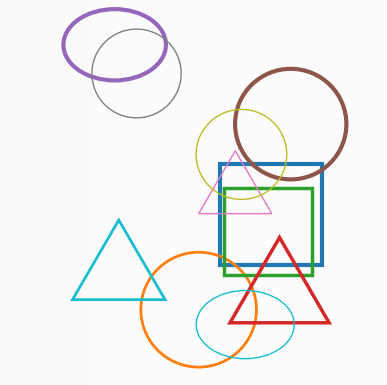[{"shape": "square", "thickness": 3, "radius": 0.66, "center": [0.7, 0.443]}, {"shape": "circle", "thickness": 2, "radius": 0.75, "center": [0.513, 0.196]}, {"shape": "square", "thickness": 2.5, "radius": 0.57, "center": [0.691, 0.399]}, {"shape": "triangle", "thickness": 2.5, "radius": 0.74, "center": [0.721, 0.235]}, {"shape": "oval", "thickness": 3, "radius": 0.66, "center": [0.296, 0.884]}, {"shape": "circle", "thickness": 3, "radius": 0.72, "center": [0.75, 0.678]}, {"shape": "triangle", "thickness": 1, "radius": 0.54, "center": [0.607, 0.5]}, {"shape": "circle", "thickness": 1, "radius": 0.58, "center": [0.352, 0.809]}, {"shape": "circle", "thickness": 1, "radius": 0.58, "center": [0.623, 0.599]}, {"shape": "triangle", "thickness": 2, "radius": 0.69, "center": [0.307, 0.291]}, {"shape": "oval", "thickness": 1, "radius": 0.63, "center": [0.633, 0.157]}]